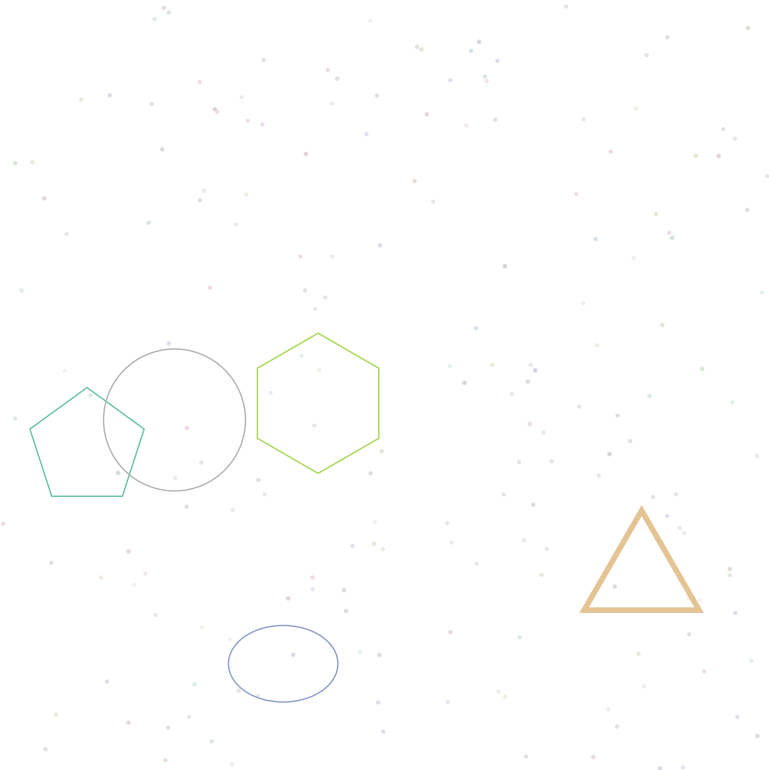[{"shape": "pentagon", "thickness": 0.5, "radius": 0.39, "center": [0.113, 0.419]}, {"shape": "oval", "thickness": 0.5, "radius": 0.36, "center": [0.368, 0.138]}, {"shape": "hexagon", "thickness": 0.5, "radius": 0.46, "center": [0.413, 0.476]}, {"shape": "triangle", "thickness": 2, "radius": 0.43, "center": [0.833, 0.251]}, {"shape": "circle", "thickness": 0.5, "radius": 0.46, "center": [0.227, 0.455]}]